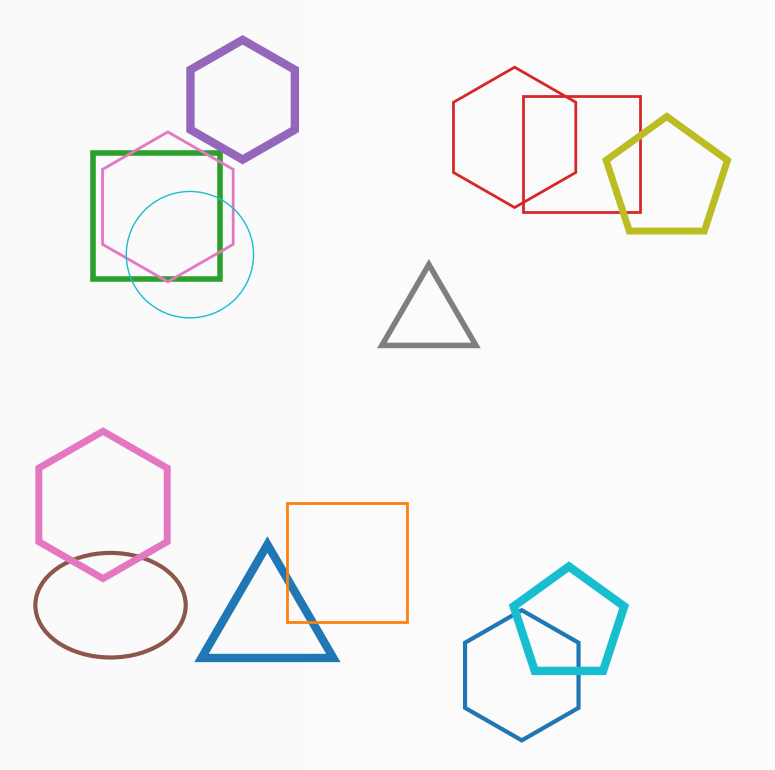[{"shape": "hexagon", "thickness": 1.5, "radius": 0.42, "center": [0.673, 0.123]}, {"shape": "triangle", "thickness": 3, "radius": 0.49, "center": [0.345, 0.195]}, {"shape": "square", "thickness": 1, "radius": 0.39, "center": [0.448, 0.269]}, {"shape": "square", "thickness": 2, "radius": 0.41, "center": [0.202, 0.719]}, {"shape": "hexagon", "thickness": 1, "radius": 0.46, "center": [0.664, 0.822]}, {"shape": "square", "thickness": 1, "radius": 0.38, "center": [0.75, 0.8]}, {"shape": "hexagon", "thickness": 3, "radius": 0.39, "center": [0.313, 0.87]}, {"shape": "oval", "thickness": 1.5, "radius": 0.49, "center": [0.143, 0.214]}, {"shape": "hexagon", "thickness": 1, "radius": 0.49, "center": [0.217, 0.731]}, {"shape": "hexagon", "thickness": 2.5, "radius": 0.48, "center": [0.133, 0.344]}, {"shape": "triangle", "thickness": 2, "radius": 0.35, "center": [0.553, 0.586]}, {"shape": "pentagon", "thickness": 2.5, "radius": 0.41, "center": [0.86, 0.766]}, {"shape": "circle", "thickness": 0.5, "radius": 0.41, "center": [0.245, 0.669]}, {"shape": "pentagon", "thickness": 3, "radius": 0.37, "center": [0.734, 0.189]}]